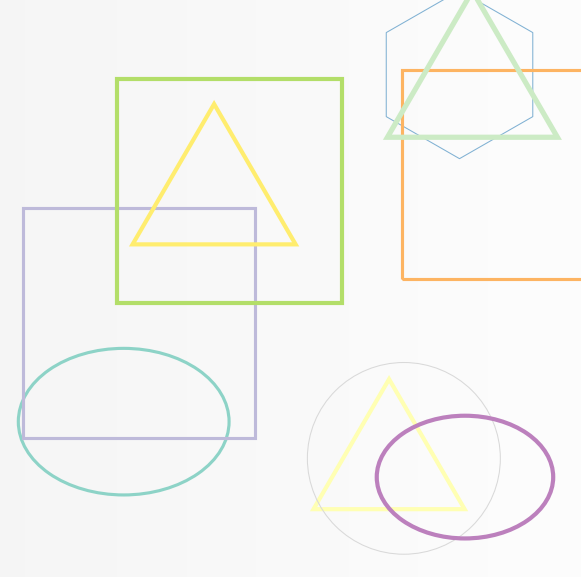[{"shape": "oval", "thickness": 1.5, "radius": 0.91, "center": [0.213, 0.269]}, {"shape": "triangle", "thickness": 2, "radius": 0.75, "center": [0.669, 0.192]}, {"shape": "square", "thickness": 1.5, "radius": 1.0, "center": [0.239, 0.44]}, {"shape": "hexagon", "thickness": 0.5, "radius": 0.73, "center": [0.791, 0.87]}, {"shape": "square", "thickness": 1.5, "radius": 0.91, "center": [0.872, 0.697]}, {"shape": "square", "thickness": 2, "radius": 0.97, "center": [0.395, 0.668]}, {"shape": "circle", "thickness": 0.5, "radius": 0.83, "center": [0.695, 0.205]}, {"shape": "oval", "thickness": 2, "radius": 0.76, "center": [0.8, 0.173]}, {"shape": "triangle", "thickness": 2.5, "radius": 0.84, "center": [0.813, 0.846]}, {"shape": "triangle", "thickness": 2, "radius": 0.81, "center": [0.368, 0.657]}]